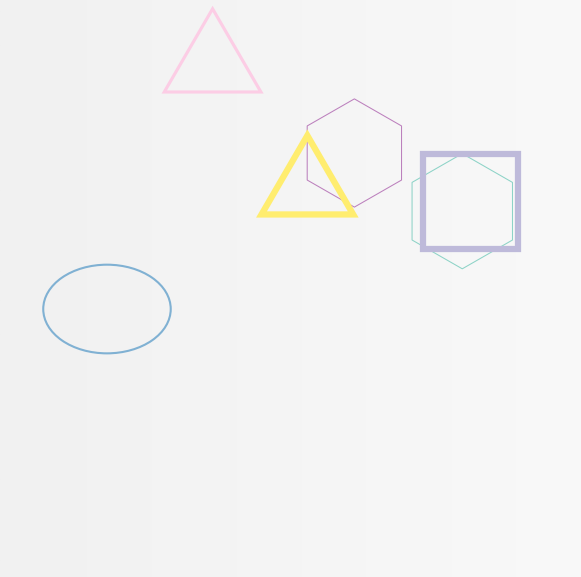[{"shape": "hexagon", "thickness": 0.5, "radius": 0.5, "center": [0.795, 0.633]}, {"shape": "square", "thickness": 3, "radius": 0.41, "center": [0.81, 0.65]}, {"shape": "oval", "thickness": 1, "radius": 0.55, "center": [0.184, 0.464]}, {"shape": "triangle", "thickness": 1.5, "radius": 0.48, "center": [0.366, 0.888]}, {"shape": "hexagon", "thickness": 0.5, "radius": 0.47, "center": [0.61, 0.734]}, {"shape": "triangle", "thickness": 3, "radius": 0.46, "center": [0.529, 0.673]}]